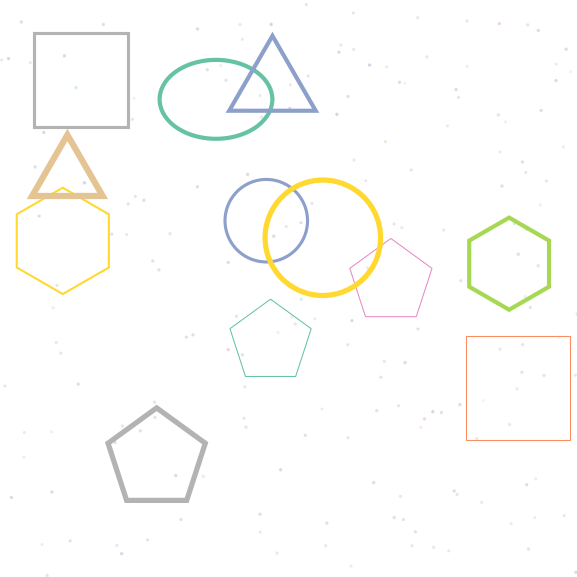[{"shape": "oval", "thickness": 2, "radius": 0.49, "center": [0.374, 0.827]}, {"shape": "pentagon", "thickness": 0.5, "radius": 0.37, "center": [0.469, 0.407]}, {"shape": "square", "thickness": 0.5, "radius": 0.45, "center": [0.898, 0.327]}, {"shape": "triangle", "thickness": 2, "radius": 0.43, "center": [0.472, 0.851]}, {"shape": "circle", "thickness": 1.5, "radius": 0.36, "center": [0.461, 0.617]}, {"shape": "pentagon", "thickness": 0.5, "radius": 0.37, "center": [0.677, 0.511]}, {"shape": "hexagon", "thickness": 2, "radius": 0.4, "center": [0.882, 0.543]}, {"shape": "hexagon", "thickness": 1, "radius": 0.46, "center": [0.109, 0.582]}, {"shape": "circle", "thickness": 2.5, "radius": 0.5, "center": [0.559, 0.587]}, {"shape": "triangle", "thickness": 3, "radius": 0.35, "center": [0.117, 0.695]}, {"shape": "pentagon", "thickness": 2.5, "radius": 0.44, "center": [0.271, 0.204]}, {"shape": "square", "thickness": 1.5, "radius": 0.41, "center": [0.141, 0.861]}]